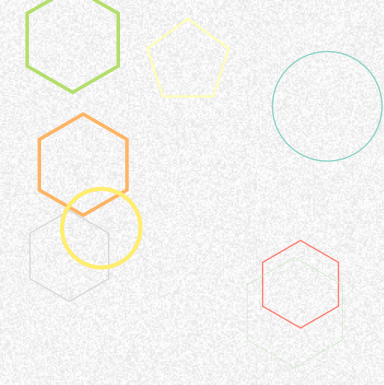[{"shape": "circle", "thickness": 1, "radius": 0.71, "center": [0.85, 0.724]}, {"shape": "pentagon", "thickness": 1.5, "radius": 0.56, "center": [0.488, 0.84]}, {"shape": "hexagon", "thickness": 1, "radius": 0.57, "center": [0.781, 0.262]}, {"shape": "hexagon", "thickness": 2.5, "radius": 0.66, "center": [0.216, 0.572]}, {"shape": "hexagon", "thickness": 2.5, "radius": 0.68, "center": [0.189, 0.897]}, {"shape": "hexagon", "thickness": 1, "radius": 0.59, "center": [0.18, 0.335]}, {"shape": "hexagon", "thickness": 0.5, "radius": 0.71, "center": [0.766, 0.188]}, {"shape": "circle", "thickness": 3, "radius": 0.51, "center": [0.263, 0.407]}]